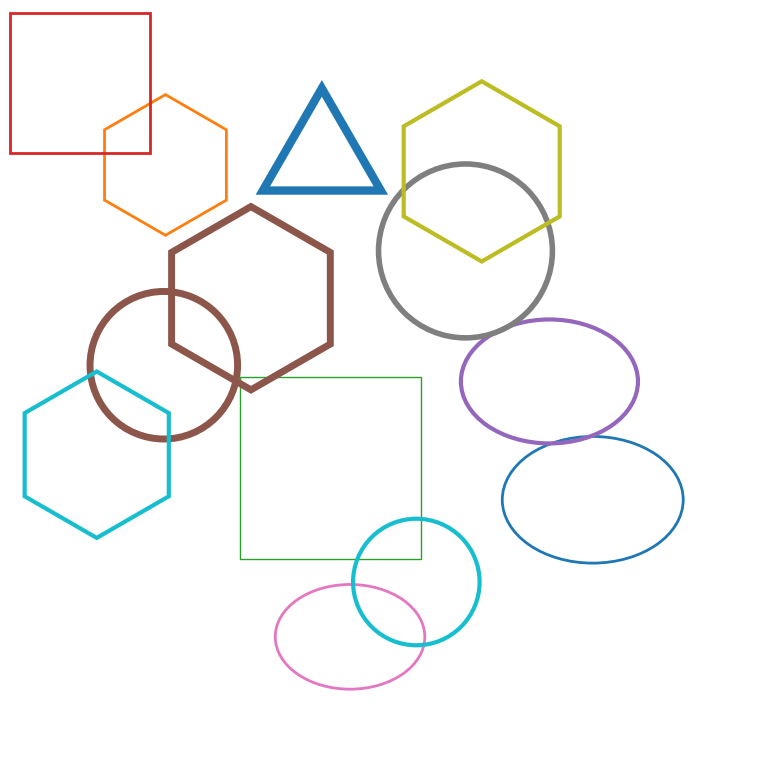[{"shape": "triangle", "thickness": 3, "radius": 0.44, "center": [0.418, 0.797]}, {"shape": "oval", "thickness": 1, "radius": 0.59, "center": [0.77, 0.351]}, {"shape": "hexagon", "thickness": 1, "radius": 0.46, "center": [0.215, 0.786]}, {"shape": "square", "thickness": 0.5, "radius": 0.59, "center": [0.429, 0.392]}, {"shape": "square", "thickness": 1, "radius": 0.45, "center": [0.104, 0.892]}, {"shape": "oval", "thickness": 1.5, "radius": 0.57, "center": [0.714, 0.505]}, {"shape": "circle", "thickness": 2.5, "radius": 0.48, "center": [0.213, 0.526]}, {"shape": "hexagon", "thickness": 2.5, "radius": 0.6, "center": [0.326, 0.613]}, {"shape": "oval", "thickness": 1, "radius": 0.49, "center": [0.455, 0.173]}, {"shape": "circle", "thickness": 2, "radius": 0.56, "center": [0.605, 0.674]}, {"shape": "hexagon", "thickness": 1.5, "radius": 0.59, "center": [0.626, 0.777]}, {"shape": "circle", "thickness": 1.5, "radius": 0.41, "center": [0.541, 0.244]}, {"shape": "hexagon", "thickness": 1.5, "radius": 0.54, "center": [0.126, 0.409]}]